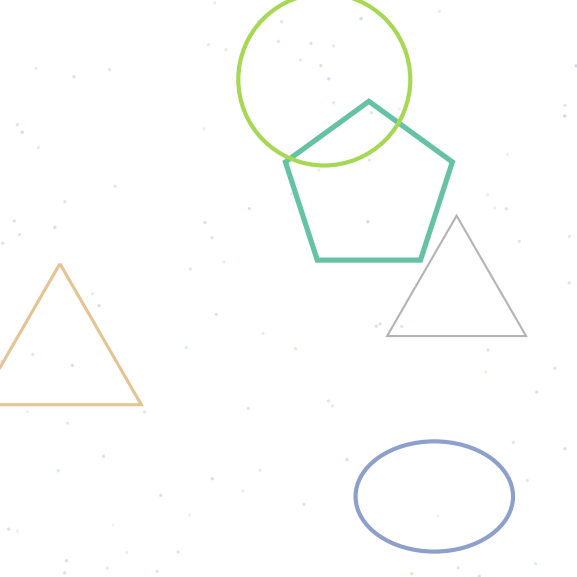[{"shape": "pentagon", "thickness": 2.5, "radius": 0.76, "center": [0.639, 0.672]}, {"shape": "oval", "thickness": 2, "radius": 0.68, "center": [0.752, 0.139]}, {"shape": "circle", "thickness": 2, "radius": 0.74, "center": [0.562, 0.862]}, {"shape": "triangle", "thickness": 1.5, "radius": 0.81, "center": [0.104, 0.38]}, {"shape": "triangle", "thickness": 1, "radius": 0.69, "center": [0.791, 0.487]}]